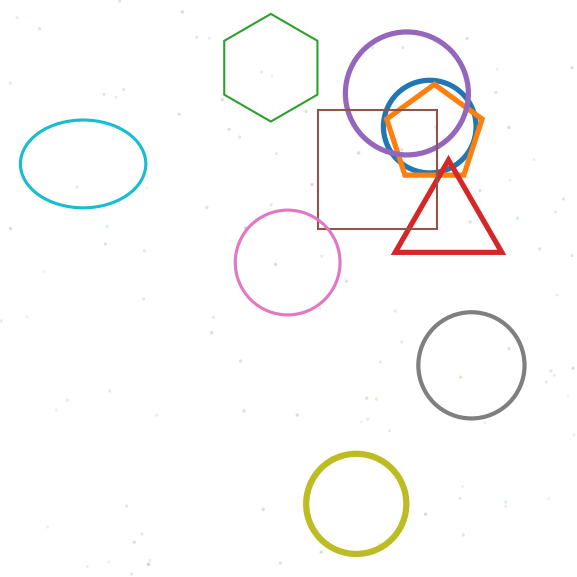[{"shape": "circle", "thickness": 2.5, "radius": 0.4, "center": [0.744, 0.78]}, {"shape": "pentagon", "thickness": 2.5, "radius": 0.43, "center": [0.752, 0.766]}, {"shape": "hexagon", "thickness": 1, "radius": 0.47, "center": [0.469, 0.882]}, {"shape": "triangle", "thickness": 2.5, "radius": 0.53, "center": [0.777, 0.615]}, {"shape": "circle", "thickness": 2.5, "radius": 0.53, "center": [0.705, 0.837]}, {"shape": "square", "thickness": 1, "radius": 0.52, "center": [0.654, 0.706]}, {"shape": "circle", "thickness": 1.5, "radius": 0.45, "center": [0.498, 0.545]}, {"shape": "circle", "thickness": 2, "radius": 0.46, "center": [0.816, 0.367]}, {"shape": "circle", "thickness": 3, "radius": 0.43, "center": [0.617, 0.127]}, {"shape": "oval", "thickness": 1.5, "radius": 0.54, "center": [0.144, 0.715]}]